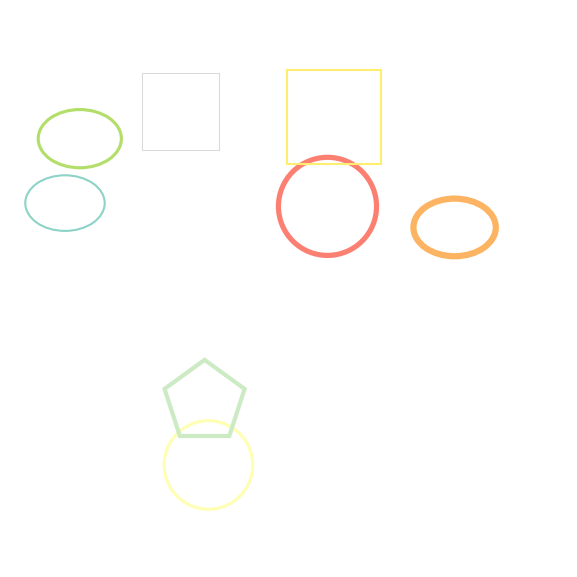[{"shape": "oval", "thickness": 1, "radius": 0.34, "center": [0.113, 0.647]}, {"shape": "circle", "thickness": 1.5, "radius": 0.38, "center": [0.361, 0.194]}, {"shape": "circle", "thickness": 2.5, "radius": 0.42, "center": [0.567, 0.642]}, {"shape": "oval", "thickness": 3, "radius": 0.36, "center": [0.787, 0.605]}, {"shape": "oval", "thickness": 1.5, "radius": 0.36, "center": [0.138, 0.759]}, {"shape": "square", "thickness": 0.5, "radius": 0.33, "center": [0.312, 0.806]}, {"shape": "pentagon", "thickness": 2, "radius": 0.36, "center": [0.354, 0.303]}, {"shape": "square", "thickness": 1, "radius": 0.41, "center": [0.578, 0.796]}]